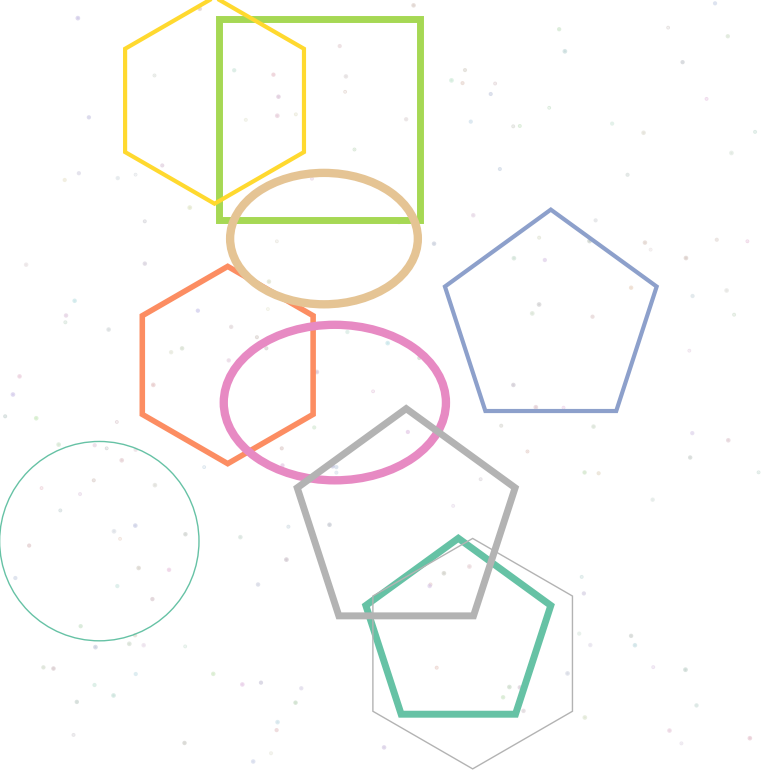[{"shape": "pentagon", "thickness": 2.5, "radius": 0.63, "center": [0.595, 0.175]}, {"shape": "circle", "thickness": 0.5, "radius": 0.65, "center": [0.129, 0.297]}, {"shape": "hexagon", "thickness": 2, "radius": 0.64, "center": [0.296, 0.526]}, {"shape": "pentagon", "thickness": 1.5, "radius": 0.72, "center": [0.715, 0.583]}, {"shape": "oval", "thickness": 3, "radius": 0.72, "center": [0.435, 0.477]}, {"shape": "square", "thickness": 2.5, "radius": 0.65, "center": [0.415, 0.844]}, {"shape": "hexagon", "thickness": 1.5, "radius": 0.67, "center": [0.279, 0.87]}, {"shape": "oval", "thickness": 3, "radius": 0.61, "center": [0.421, 0.69]}, {"shape": "pentagon", "thickness": 2.5, "radius": 0.74, "center": [0.528, 0.321]}, {"shape": "hexagon", "thickness": 0.5, "radius": 0.75, "center": [0.614, 0.151]}]